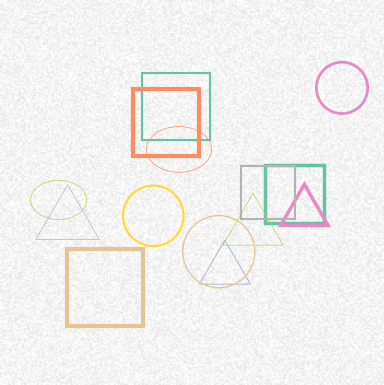[{"shape": "square", "thickness": 1.5, "radius": 0.44, "center": [0.457, 0.723]}, {"shape": "square", "thickness": 2.5, "radius": 0.38, "center": [0.765, 0.496]}, {"shape": "oval", "thickness": 0.5, "radius": 0.42, "center": [0.465, 0.612]}, {"shape": "square", "thickness": 3, "radius": 0.43, "center": [0.431, 0.682]}, {"shape": "triangle", "thickness": 0.5, "radius": 0.38, "center": [0.584, 0.3]}, {"shape": "triangle", "thickness": 2.5, "radius": 0.35, "center": [0.791, 0.45]}, {"shape": "circle", "thickness": 2, "radius": 0.33, "center": [0.888, 0.772]}, {"shape": "triangle", "thickness": 0.5, "radius": 0.45, "center": [0.657, 0.408]}, {"shape": "oval", "thickness": 0.5, "radius": 0.36, "center": [0.152, 0.481]}, {"shape": "circle", "thickness": 1.5, "radius": 0.39, "center": [0.398, 0.439]}, {"shape": "square", "thickness": 3, "radius": 0.49, "center": [0.273, 0.253]}, {"shape": "circle", "thickness": 1, "radius": 0.47, "center": [0.568, 0.346]}, {"shape": "square", "thickness": 1.5, "radius": 0.35, "center": [0.696, 0.499]}, {"shape": "triangle", "thickness": 0.5, "radius": 0.48, "center": [0.176, 0.425]}]